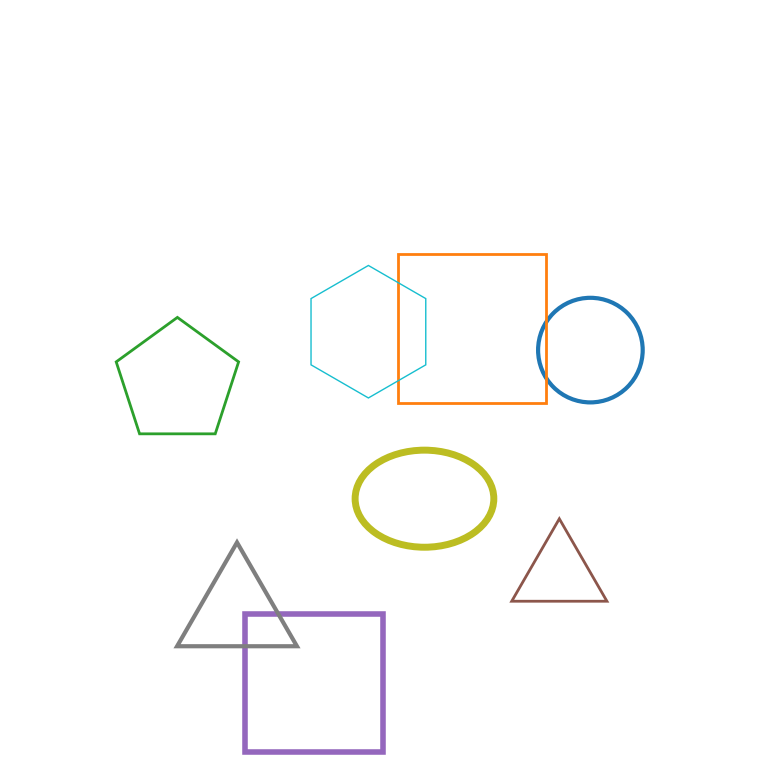[{"shape": "circle", "thickness": 1.5, "radius": 0.34, "center": [0.767, 0.545]}, {"shape": "square", "thickness": 1, "radius": 0.48, "center": [0.613, 0.574]}, {"shape": "pentagon", "thickness": 1, "radius": 0.42, "center": [0.23, 0.504]}, {"shape": "square", "thickness": 2, "radius": 0.45, "center": [0.408, 0.113]}, {"shape": "triangle", "thickness": 1, "radius": 0.36, "center": [0.726, 0.255]}, {"shape": "triangle", "thickness": 1.5, "radius": 0.45, "center": [0.308, 0.206]}, {"shape": "oval", "thickness": 2.5, "radius": 0.45, "center": [0.551, 0.352]}, {"shape": "hexagon", "thickness": 0.5, "radius": 0.43, "center": [0.478, 0.569]}]